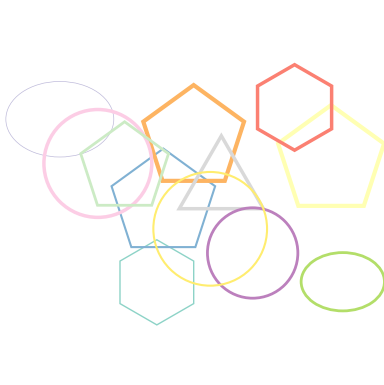[{"shape": "hexagon", "thickness": 1, "radius": 0.55, "center": [0.407, 0.267]}, {"shape": "pentagon", "thickness": 3, "radius": 0.72, "center": [0.86, 0.582]}, {"shape": "oval", "thickness": 0.5, "radius": 0.7, "center": [0.155, 0.69]}, {"shape": "hexagon", "thickness": 2.5, "radius": 0.56, "center": [0.765, 0.721]}, {"shape": "pentagon", "thickness": 1.5, "radius": 0.71, "center": [0.424, 0.473]}, {"shape": "pentagon", "thickness": 3, "radius": 0.69, "center": [0.503, 0.642]}, {"shape": "oval", "thickness": 2, "radius": 0.54, "center": [0.89, 0.268]}, {"shape": "circle", "thickness": 2.5, "radius": 0.7, "center": [0.254, 0.575]}, {"shape": "triangle", "thickness": 2.5, "radius": 0.63, "center": [0.575, 0.521]}, {"shape": "circle", "thickness": 2, "radius": 0.59, "center": [0.656, 0.343]}, {"shape": "pentagon", "thickness": 2, "radius": 0.6, "center": [0.324, 0.564]}, {"shape": "circle", "thickness": 1.5, "radius": 0.74, "center": [0.546, 0.406]}]